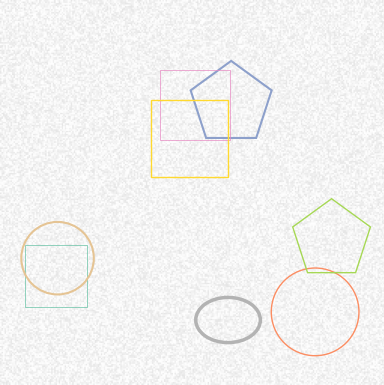[{"shape": "square", "thickness": 0.5, "radius": 0.4, "center": [0.145, 0.282]}, {"shape": "circle", "thickness": 1, "radius": 0.57, "center": [0.818, 0.19]}, {"shape": "pentagon", "thickness": 1.5, "radius": 0.55, "center": [0.6, 0.731]}, {"shape": "square", "thickness": 0.5, "radius": 0.45, "center": [0.507, 0.727]}, {"shape": "pentagon", "thickness": 1, "radius": 0.53, "center": [0.861, 0.378]}, {"shape": "square", "thickness": 1, "radius": 0.5, "center": [0.492, 0.641]}, {"shape": "circle", "thickness": 1.5, "radius": 0.47, "center": [0.15, 0.329]}, {"shape": "oval", "thickness": 2.5, "radius": 0.42, "center": [0.592, 0.169]}]